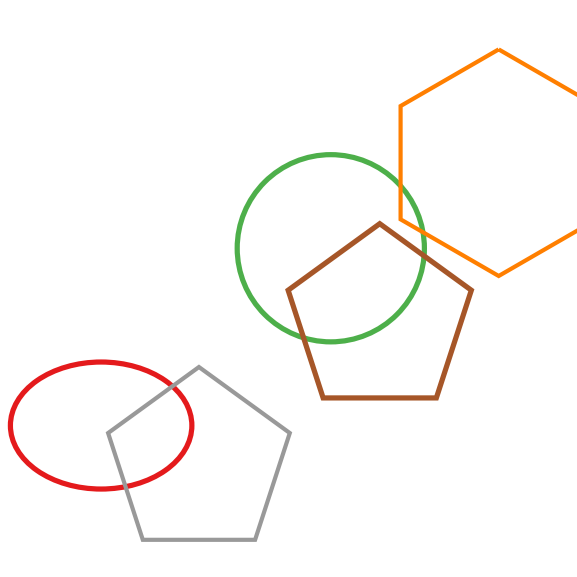[{"shape": "oval", "thickness": 2.5, "radius": 0.79, "center": [0.175, 0.262]}, {"shape": "circle", "thickness": 2.5, "radius": 0.81, "center": [0.573, 0.569]}, {"shape": "hexagon", "thickness": 2, "radius": 0.98, "center": [0.864, 0.717]}, {"shape": "pentagon", "thickness": 2.5, "radius": 0.83, "center": [0.658, 0.445]}, {"shape": "pentagon", "thickness": 2, "radius": 0.83, "center": [0.345, 0.198]}]